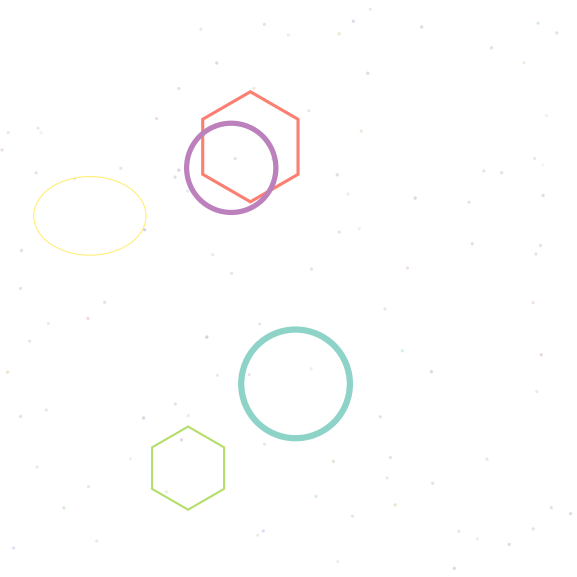[{"shape": "circle", "thickness": 3, "radius": 0.47, "center": [0.512, 0.334]}, {"shape": "hexagon", "thickness": 1.5, "radius": 0.48, "center": [0.434, 0.745]}, {"shape": "hexagon", "thickness": 1, "radius": 0.36, "center": [0.326, 0.189]}, {"shape": "circle", "thickness": 2.5, "radius": 0.39, "center": [0.4, 0.708]}, {"shape": "oval", "thickness": 0.5, "radius": 0.49, "center": [0.156, 0.625]}]